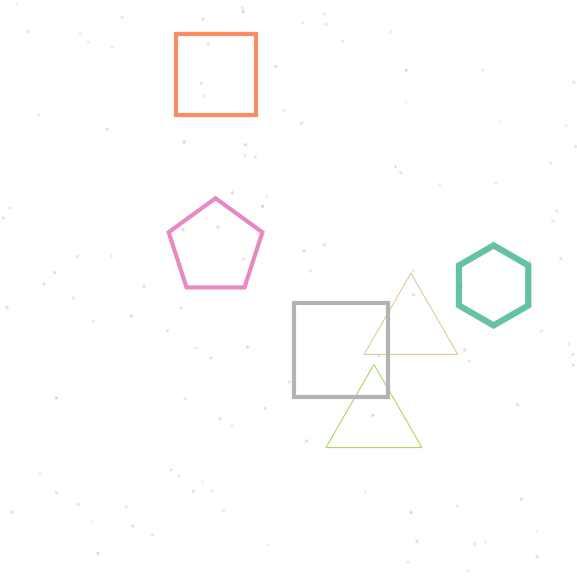[{"shape": "hexagon", "thickness": 3, "radius": 0.35, "center": [0.855, 0.505]}, {"shape": "square", "thickness": 2, "radius": 0.35, "center": [0.374, 0.87]}, {"shape": "pentagon", "thickness": 2, "radius": 0.43, "center": [0.373, 0.571]}, {"shape": "triangle", "thickness": 0.5, "radius": 0.48, "center": [0.648, 0.272]}, {"shape": "triangle", "thickness": 0.5, "radius": 0.47, "center": [0.712, 0.432]}, {"shape": "square", "thickness": 2, "radius": 0.41, "center": [0.59, 0.393]}]